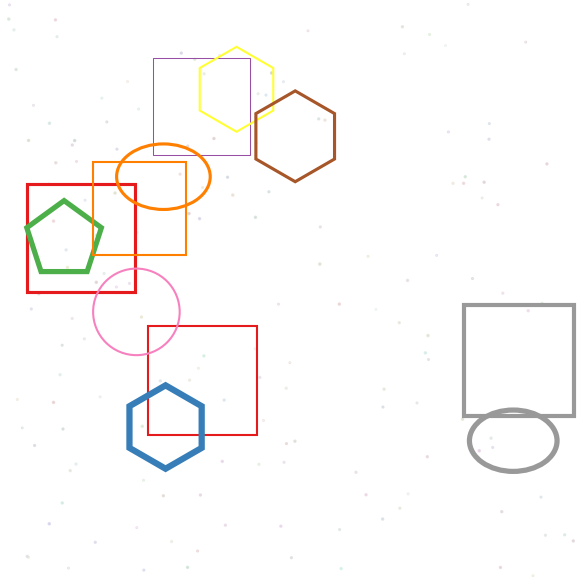[{"shape": "square", "thickness": 1.5, "radius": 0.47, "center": [0.14, 0.587]}, {"shape": "square", "thickness": 1, "radius": 0.47, "center": [0.351, 0.34]}, {"shape": "hexagon", "thickness": 3, "radius": 0.36, "center": [0.287, 0.26]}, {"shape": "pentagon", "thickness": 2.5, "radius": 0.34, "center": [0.111, 0.584]}, {"shape": "square", "thickness": 0.5, "radius": 0.42, "center": [0.348, 0.815]}, {"shape": "oval", "thickness": 1.5, "radius": 0.41, "center": [0.283, 0.693]}, {"shape": "square", "thickness": 1, "radius": 0.4, "center": [0.242, 0.638]}, {"shape": "hexagon", "thickness": 1, "radius": 0.37, "center": [0.41, 0.845]}, {"shape": "hexagon", "thickness": 1.5, "radius": 0.39, "center": [0.511, 0.763]}, {"shape": "circle", "thickness": 1, "radius": 0.37, "center": [0.236, 0.459]}, {"shape": "square", "thickness": 2, "radius": 0.48, "center": [0.899, 0.375]}, {"shape": "oval", "thickness": 2.5, "radius": 0.38, "center": [0.889, 0.236]}]